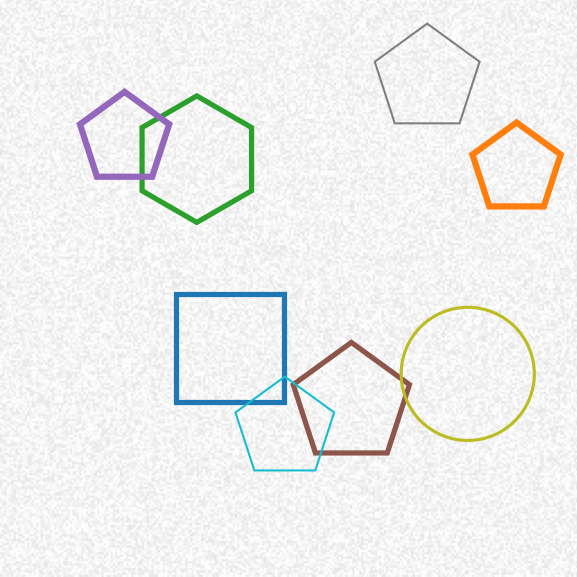[{"shape": "square", "thickness": 2.5, "radius": 0.47, "center": [0.398, 0.397]}, {"shape": "pentagon", "thickness": 3, "radius": 0.4, "center": [0.894, 0.707]}, {"shape": "hexagon", "thickness": 2.5, "radius": 0.55, "center": [0.341, 0.724]}, {"shape": "pentagon", "thickness": 3, "radius": 0.41, "center": [0.216, 0.759]}, {"shape": "pentagon", "thickness": 2.5, "radius": 0.53, "center": [0.608, 0.3]}, {"shape": "pentagon", "thickness": 1, "radius": 0.48, "center": [0.74, 0.863]}, {"shape": "circle", "thickness": 1.5, "radius": 0.58, "center": [0.81, 0.352]}, {"shape": "pentagon", "thickness": 1, "radius": 0.45, "center": [0.493, 0.257]}]